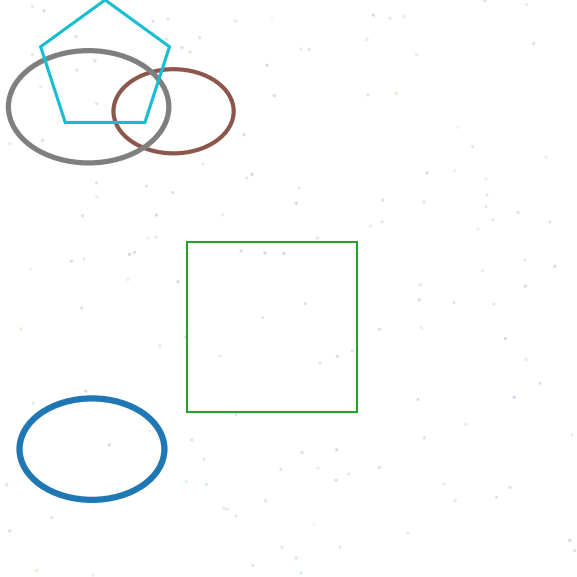[{"shape": "oval", "thickness": 3, "radius": 0.63, "center": [0.159, 0.221]}, {"shape": "square", "thickness": 1, "radius": 0.74, "center": [0.472, 0.432]}, {"shape": "oval", "thickness": 2, "radius": 0.52, "center": [0.301, 0.806]}, {"shape": "oval", "thickness": 2.5, "radius": 0.69, "center": [0.153, 0.814]}, {"shape": "pentagon", "thickness": 1.5, "radius": 0.59, "center": [0.182, 0.882]}]